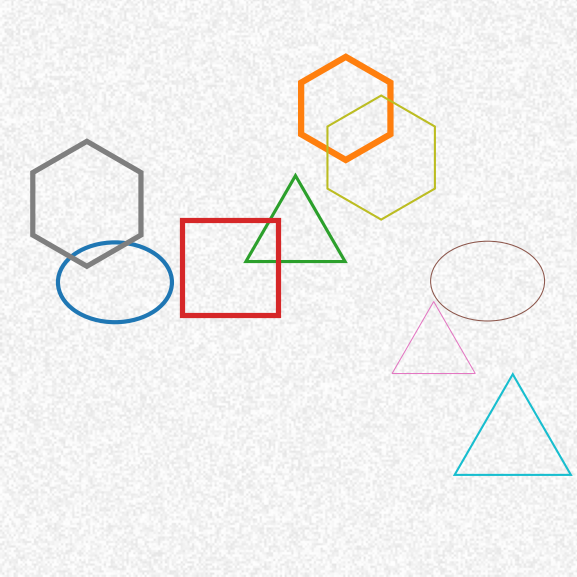[{"shape": "oval", "thickness": 2, "radius": 0.49, "center": [0.199, 0.51]}, {"shape": "hexagon", "thickness": 3, "radius": 0.45, "center": [0.599, 0.811]}, {"shape": "triangle", "thickness": 1.5, "radius": 0.5, "center": [0.512, 0.596]}, {"shape": "square", "thickness": 2.5, "radius": 0.41, "center": [0.398, 0.536]}, {"shape": "oval", "thickness": 0.5, "radius": 0.49, "center": [0.844, 0.512]}, {"shape": "triangle", "thickness": 0.5, "radius": 0.42, "center": [0.751, 0.394]}, {"shape": "hexagon", "thickness": 2.5, "radius": 0.54, "center": [0.15, 0.646]}, {"shape": "hexagon", "thickness": 1, "radius": 0.54, "center": [0.66, 0.726]}, {"shape": "triangle", "thickness": 1, "radius": 0.58, "center": [0.888, 0.235]}]